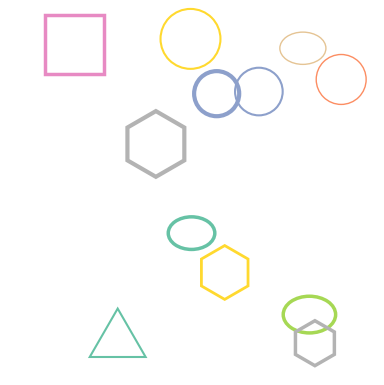[{"shape": "oval", "thickness": 2.5, "radius": 0.3, "center": [0.497, 0.394]}, {"shape": "triangle", "thickness": 1.5, "radius": 0.42, "center": [0.306, 0.115]}, {"shape": "circle", "thickness": 1, "radius": 0.32, "center": [0.886, 0.794]}, {"shape": "circle", "thickness": 1.5, "radius": 0.31, "center": [0.672, 0.762]}, {"shape": "circle", "thickness": 3, "radius": 0.29, "center": [0.563, 0.757]}, {"shape": "square", "thickness": 2.5, "radius": 0.39, "center": [0.193, 0.884]}, {"shape": "oval", "thickness": 2.5, "radius": 0.34, "center": [0.804, 0.183]}, {"shape": "circle", "thickness": 1.5, "radius": 0.39, "center": [0.495, 0.899]}, {"shape": "hexagon", "thickness": 2, "radius": 0.35, "center": [0.584, 0.292]}, {"shape": "oval", "thickness": 1, "radius": 0.3, "center": [0.787, 0.875]}, {"shape": "hexagon", "thickness": 3, "radius": 0.43, "center": [0.405, 0.626]}, {"shape": "hexagon", "thickness": 2.5, "radius": 0.29, "center": [0.818, 0.109]}]